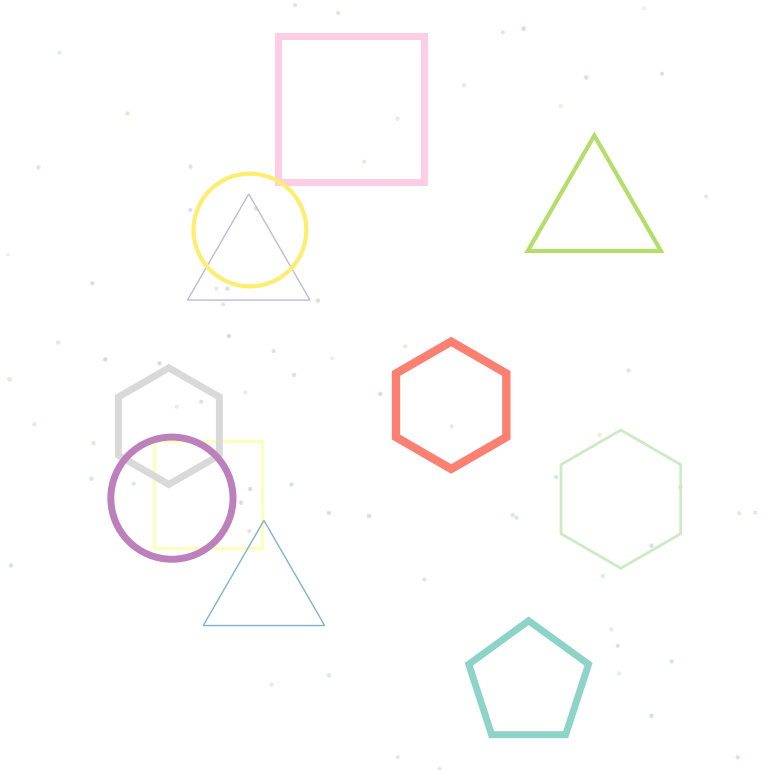[{"shape": "pentagon", "thickness": 2.5, "radius": 0.41, "center": [0.687, 0.112]}, {"shape": "square", "thickness": 1, "radius": 0.35, "center": [0.27, 0.358]}, {"shape": "triangle", "thickness": 0.5, "radius": 0.46, "center": [0.323, 0.656]}, {"shape": "hexagon", "thickness": 3, "radius": 0.41, "center": [0.586, 0.474]}, {"shape": "triangle", "thickness": 0.5, "radius": 0.46, "center": [0.343, 0.233]}, {"shape": "triangle", "thickness": 1.5, "radius": 0.5, "center": [0.772, 0.724]}, {"shape": "square", "thickness": 2.5, "radius": 0.48, "center": [0.456, 0.858]}, {"shape": "hexagon", "thickness": 2.5, "radius": 0.38, "center": [0.219, 0.447]}, {"shape": "circle", "thickness": 2.5, "radius": 0.4, "center": [0.223, 0.353]}, {"shape": "hexagon", "thickness": 1, "radius": 0.45, "center": [0.806, 0.352]}, {"shape": "circle", "thickness": 1.5, "radius": 0.37, "center": [0.325, 0.701]}]